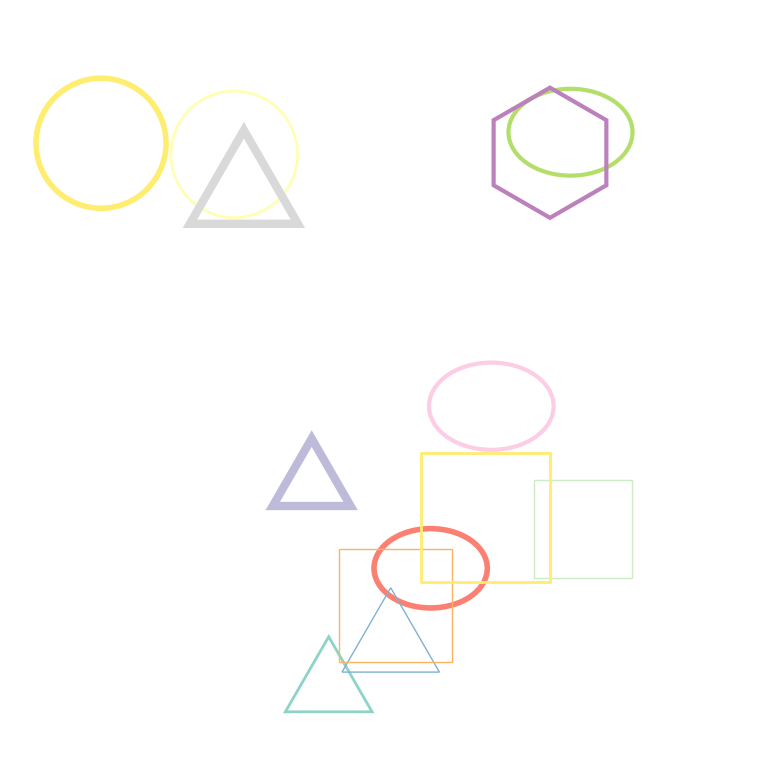[{"shape": "triangle", "thickness": 1, "radius": 0.33, "center": [0.427, 0.108]}, {"shape": "circle", "thickness": 1, "radius": 0.41, "center": [0.304, 0.8]}, {"shape": "triangle", "thickness": 3, "radius": 0.29, "center": [0.405, 0.372]}, {"shape": "oval", "thickness": 2, "radius": 0.37, "center": [0.559, 0.262]}, {"shape": "triangle", "thickness": 0.5, "radius": 0.37, "center": [0.507, 0.164]}, {"shape": "square", "thickness": 0.5, "radius": 0.37, "center": [0.514, 0.214]}, {"shape": "oval", "thickness": 1.5, "radius": 0.4, "center": [0.741, 0.828]}, {"shape": "oval", "thickness": 1.5, "radius": 0.4, "center": [0.638, 0.472]}, {"shape": "triangle", "thickness": 3, "radius": 0.4, "center": [0.317, 0.75]}, {"shape": "hexagon", "thickness": 1.5, "radius": 0.42, "center": [0.714, 0.802]}, {"shape": "square", "thickness": 0.5, "radius": 0.32, "center": [0.757, 0.313]}, {"shape": "square", "thickness": 1, "radius": 0.42, "center": [0.631, 0.328]}, {"shape": "circle", "thickness": 2, "radius": 0.42, "center": [0.131, 0.814]}]